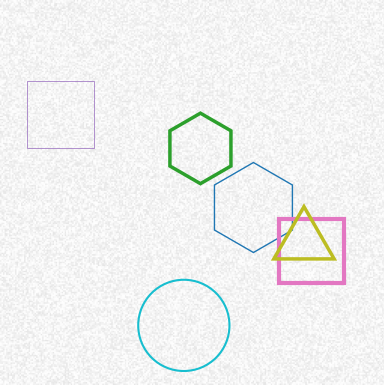[{"shape": "hexagon", "thickness": 1, "radius": 0.58, "center": [0.658, 0.461]}, {"shape": "hexagon", "thickness": 2.5, "radius": 0.46, "center": [0.521, 0.615]}, {"shape": "square", "thickness": 0.5, "radius": 0.43, "center": [0.157, 0.702]}, {"shape": "square", "thickness": 3, "radius": 0.42, "center": [0.809, 0.349]}, {"shape": "triangle", "thickness": 2.5, "radius": 0.45, "center": [0.79, 0.373]}, {"shape": "circle", "thickness": 1.5, "radius": 0.59, "center": [0.478, 0.155]}]